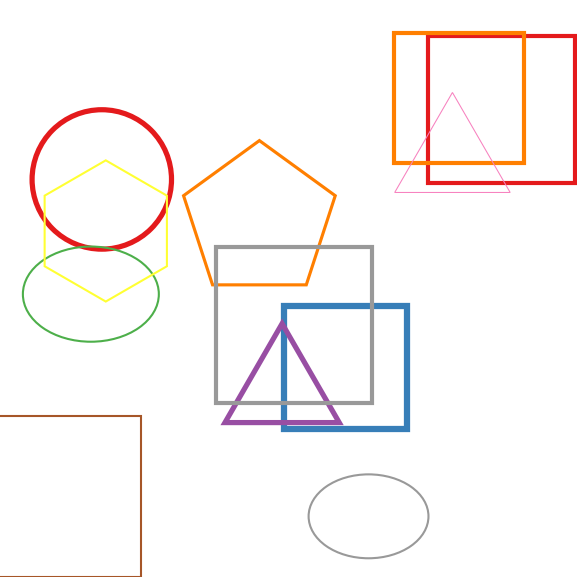[{"shape": "circle", "thickness": 2.5, "radius": 0.6, "center": [0.176, 0.688]}, {"shape": "square", "thickness": 2, "radius": 0.64, "center": [0.869, 0.809]}, {"shape": "square", "thickness": 3, "radius": 0.54, "center": [0.598, 0.363]}, {"shape": "oval", "thickness": 1, "radius": 0.59, "center": [0.157, 0.49]}, {"shape": "triangle", "thickness": 2.5, "radius": 0.57, "center": [0.488, 0.325]}, {"shape": "pentagon", "thickness": 1.5, "radius": 0.69, "center": [0.449, 0.618]}, {"shape": "square", "thickness": 2, "radius": 0.56, "center": [0.795, 0.83]}, {"shape": "hexagon", "thickness": 1, "radius": 0.61, "center": [0.183, 0.599]}, {"shape": "square", "thickness": 1, "radius": 0.7, "center": [0.106, 0.14]}, {"shape": "triangle", "thickness": 0.5, "radius": 0.58, "center": [0.783, 0.724]}, {"shape": "oval", "thickness": 1, "radius": 0.52, "center": [0.638, 0.105]}, {"shape": "square", "thickness": 2, "radius": 0.68, "center": [0.509, 0.436]}]